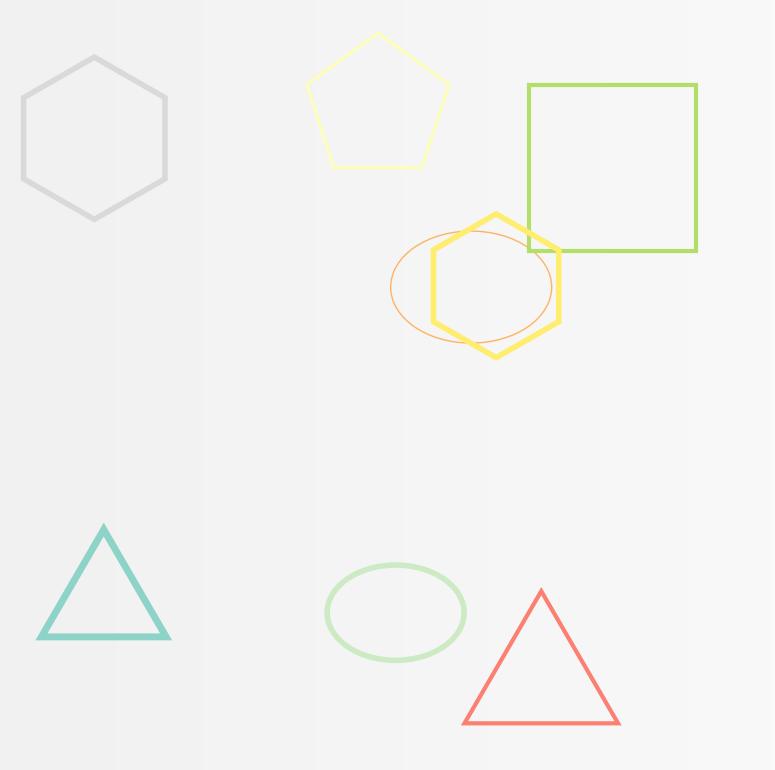[{"shape": "triangle", "thickness": 2.5, "radius": 0.46, "center": [0.134, 0.219]}, {"shape": "pentagon", "thickness": 1, "radius": 0.48, "center": [0.488, 0.86]}, {"shape": "triangle", "thickness": 1.5, "radius": 0.57, "center": [0.698, 0.118]}, {"shape": "oval", "thickness": 0.5, "radius": 0.52, "center": [0.608, 0.627]}, {"shape": "square", "thickness": 1.5, "radius": 0.54, "center": [0.79, 0.782]}, {"shape": "hexagon", "thickness": 2, "radius": 0.53, "center": [0.122, 0.82]}, {"shape": "oval", "thickness": 2, "radius": 0.44, "center": [0.51, 0.204]}, {"shape": "hexagon", "thickness": 2, "radius": 0.47, "center": [0.64, 0.629]}]